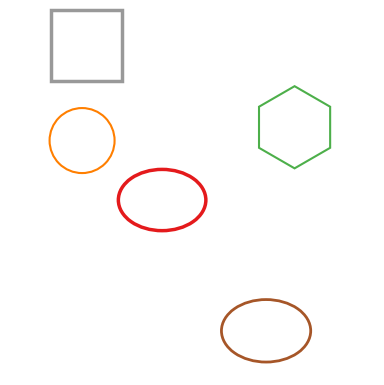[{"shape": "oval", "thickness": 2.5, "radius": 0.57, "center": [0.421, 0.48]}, {"shape": "hexagon", "thickness": 1.5, "radius": 0.53, "center": [0.765, 0.669]}, {"shape": "circle", "thickness": 1.5, "radius": 0.42, "center": [0.213, 0.635]}, {"shape": "oval", "thickness": 2, "radius": 0.58, "center": [0.691, 0.141]}, {"shape": "square", "thickness": 2.5, "radius": 0.46, "center": [0.225, 0.882]}]